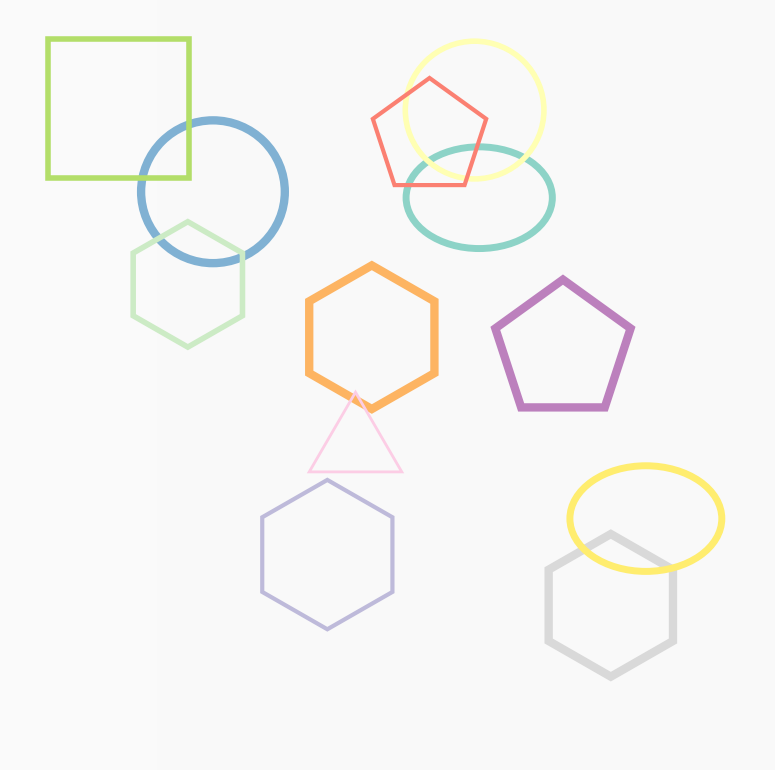[{"shape": "oval", "thickness": 2.5, "radius": 0.47, "center": [0.618, 0.743]}, {"shape": "circle", "thickness": 2, "radius": 0.45, "center": [0.612, 0.857]}, {"shape": "hexagon", "thickness": 1.5, "radius": 0.48, "center": [0.422, 0.28]}, {"shape": "pentagon", "thickness": 1.5, "radius": 0.38, "center": [0.554, 0.822]}, {"shape": "circle", "thickness": 3, "radius": 0.46, "center": [0.275, 0.751]}, {"shape": "hexagon", "thickness": 3, "radius": 0.47, "center": [0.48, 0.562]}, {"shape": "square", "thickness": 2, "radius": 0.45, "center": [0.153, 0.859]}, {"shape": "triangle", "thickness": 1, "radius": 0.34, "center": [0.459, 0.422]}, {"shape": "hexagon", "thickness": 3, "radius": 0.46, "center": [0.788, 0.214]}, {"shape": "pentagon", "thickness": 3, "radius": 0.46, "center": [0.726, 0.545]}, {"shape": "hexagon", "thickness": 2, "radius": 0.41, "center": [0.242, 0.631]}, {"shape": "oval", "thickness": 2.5, "radius": 0.49, "center": [0.833, 0.327]}]